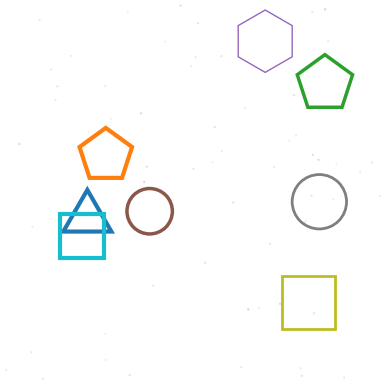[{"shape": "triangle", "thickness": 3, "radius": 0.36, "center": [0.227, 0.435]}, {"shape": "pentagon", "thickness": 3, "radius": 0.36, "center": [0.275, 0.596]}, {"shape": "pentagon", "thickness": 2.5, "radius": 0.38, "center": [0.844, 0.783]}, {"shape": "hexagon", "thickness": 1, "radius": 0.4, "center": [0.689, 0.893]}, {"shape": "circle", "thickness": 2.5, "radius": 0.29, "center": [0.389, 0.451]}, {"shape": "circle", "thickness": 2, "radius": 0.35, "center": [0.829, 0.476]}, {"shape": "square", "thickness": 2, "radius": 0.35, "center": [0.802, 0.214]}, {"shape": "square", "thickness": 3, "radius": 0.29, "center": [0.214, 0.387]}]